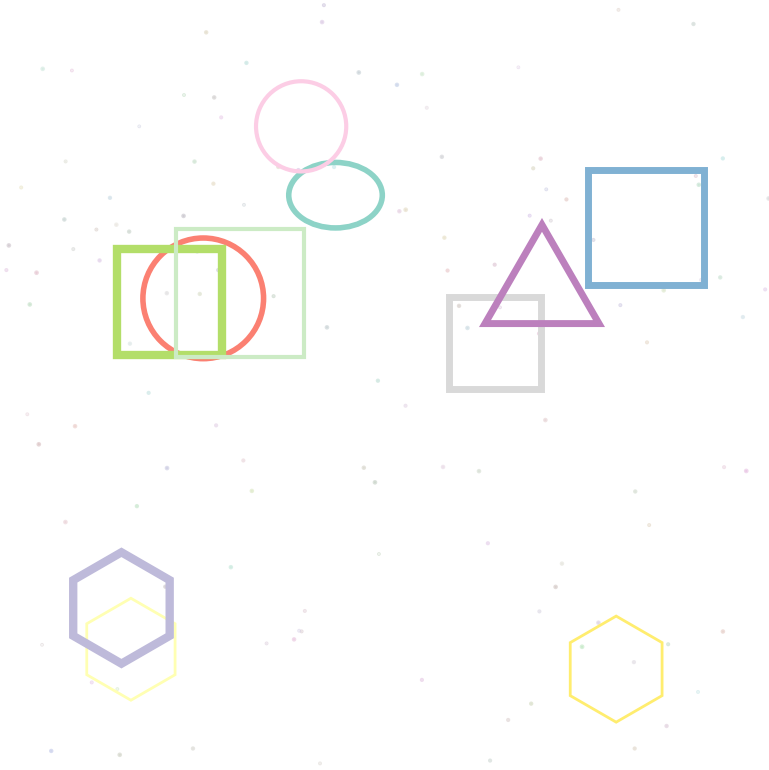[{"shape": "oval", "thickness": 2, "radius": 0.3, "center": [0.436, 0.747]}, {"shape": "hexagon", "thickness": 1, "radius": 0.33, "center": [0.17, 0.157]}, {"shape": "hexagon", "thickness": 3, "radius": 0.36, "center": [0.158, 0.21]}, {"shape": "circle", "thickness": 2, "radius": 0.39, "center": [0.264, 0.613]}, {"shape": "square", "thickness": 2.5, "radius": 0.38, "center": [0.839, 0.704]}, {"shape": "square", "thickness": 3, "radius": 0.34, "center": [0.22, 0.608]}, {"shape": "circle", "thickness": 1.5, "radius": 0.29, "center": [0.391, 0.836]}, {"shape": "square", "thickness": 2.5, "radius": 0.3, "center": [0.643, 0.555]}, {"shape": "triangle", "thickness": 2.5, "radius": 0.43, "center": [0.704, 0.622]}, {"shape": "square", "thickness": 1.5, "radius": 0.42, "center": [0.311, 0.62]}, {"shape": "hexagon", "thickness": 1, "radius": 0.34, "center": [0.8, 0.131]}]